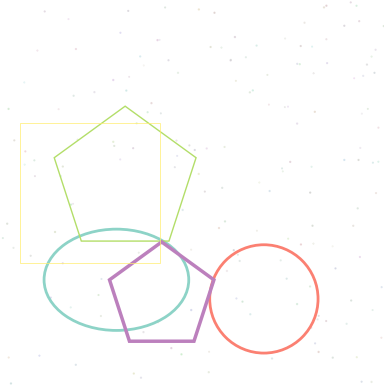[{"shape": "oval", "thickness": 2, "radius": 0.94, "center": [0.302, 0.273]}, {"shape": "circle", "thickness": 2, "radius": 0.7, "center": [0.685, 0.224]}, {"shape": "pentagon", "thickness": 1, "radius": 0.97, "center": [0.325, 0.531]}, {"shape": "pentagon", "thickness": 2.5, "radius": 0.71, "center": [0.42, 0.229]}, {"shape": "square", "thickness": 0.5, "radius": 0.91, "center": [0.233, 0.5]}]